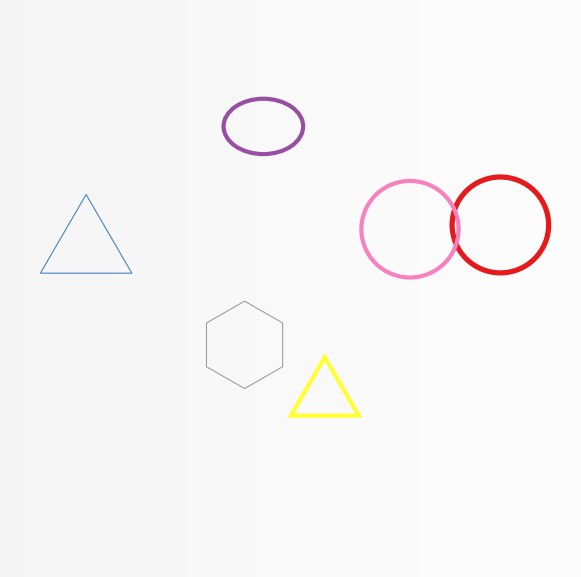[{"shape": "circle", "thickness": 2.5, "radius": 0.42, "center": [0.861, 0.61]}, {"shape": "triangle", "thickness": 0.5, "radius": 0.45, "center": [0.148, 0.572]}, {"shape": "oval", "thickness": 2, "radius": 0.34, "center": [0.453, 0.78]}, {"shape": "triangle", "thickness": 2, "radius": 0.34, "center": [0.559, 0.313]}, {"shape": "circle", "thickness": 2, "radius": 0.42, "center": [0.705, 0.602]}, {"shape": "hexagon", "thickness": 0.5, "radius": 0.38, "center": [0.421, 0.402]}]